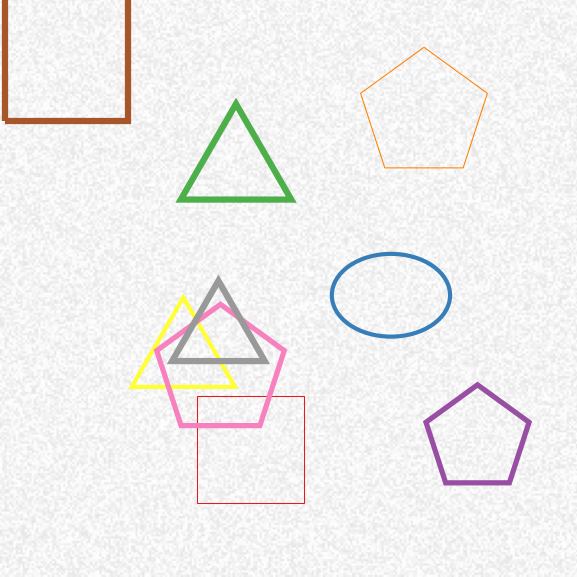[{"shape": "square", "thickness": 0.5, "radius": 0.46, "center": [0.434, 0.22]}, {"shape": "oval", "thickness": 2, "radius": 0.51, "center": [0.677, 0.488]}, {"shape": "triangle", "thickness": 3, "radius": 0.55, "center": [0.409, 0.709]}, {"shape": "pentagon", "thickness": 2.5, "radius": 0.47, "center": [0.827, 0.239]}, {"shape": "pentagon", "thickness": 0.5, "radius": 0.58, "center": [0.734, 0.802]}, {"shape": "triangle", "thickness": 2, "radius": 0.52, "center": [0.317, 0.381]}, {"shape": "square", "thickness": 3, "radius": 0.53, "center": [0.115, 0.897]}, {"shape": "pentagon", "thickness": 2.5, "radius": 0.58, "center": [0.382, 0.356]}, {"shape": "triangle", "thickness": 3, "radius": 0.46, "center": [0.378, 0.42]}]